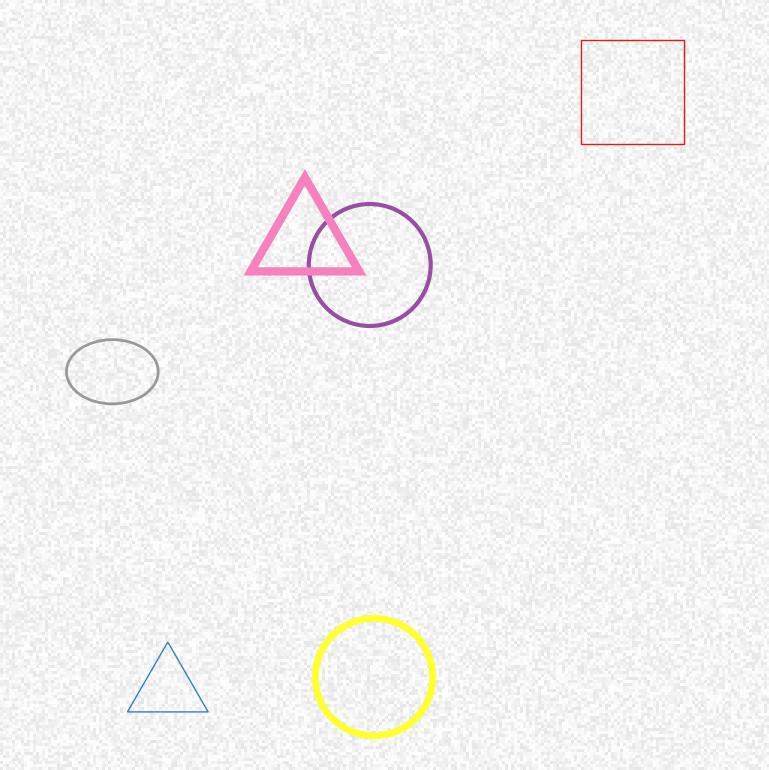[{"shape": "square", "thickness": 0.5, "radius": 0.34, "center": [0.821, 0.881]}, {"shape": "triangle", "thickness": 0.5, "radius": 0.3, "center": [0.218, 0.106]}, {"shape": "circle", "thickness": 1.5, "radius": 0.4, "center": [0.48, 0.656]}, {"shape": "circle", "thickness": 2.5, "radius": 0.38, "center": [0.486, 0.121]}, {"shape": "triangle", "thickness": 3, "radius": 0.41, "center": [0.396, 0.688]}, {"shape": "oval", "thickness": 1, "radius": 0.3, "center": [0.146, 0.517]}]